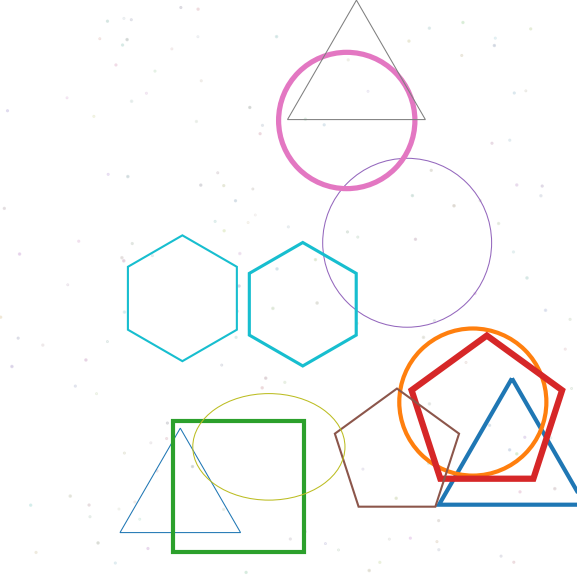[{"shape": "triangle", "thickness": 2, "radius": 0.73, "center": [0.886, 0.198]}, {"shape": "triangle", "thickness": 0.5, "radius": 0.6, "center": [0.312, 0.137]}, {"shape": "circle", "thickness": 2, "radius": 0.64, "center": [0.819, 0.303]}, {"shape": "square", "thickness": 2, "radius": 0.57, "center": [0.413, 0.157]}, {"shape": "pentagon", "thickness": 3, "radius": 0.69, "center": [0.843, 0.281]}, {"shape": "circle", "thickness": 0.5, "radius": 0.73, "center": [0.705, 0.579]}, {"shape": "pentagon", "thickness": 1, "radius": 0.57, "center": [0.687, 0.213]}, {"shape": "circle", "thickness": 2.5, "radius": 0.59, "center": [0.6, 0.791]}, {"shape": "triangle", "thickness": 0.5, "radius": 0.69, "center": [0.617, 0.861]}, {"shape": "oval", "thickness": 0.5, "radius": 0.66, "center": [0.466, 0.225]}, {"shape": "hexagon", "thickness": 1, "radius": 0.54, "center": [0.316, 0.483]}, {"shape": "hexagon", "thickness": 1.5, "radius": 0.53, "center": [0.524, 0.472]}]